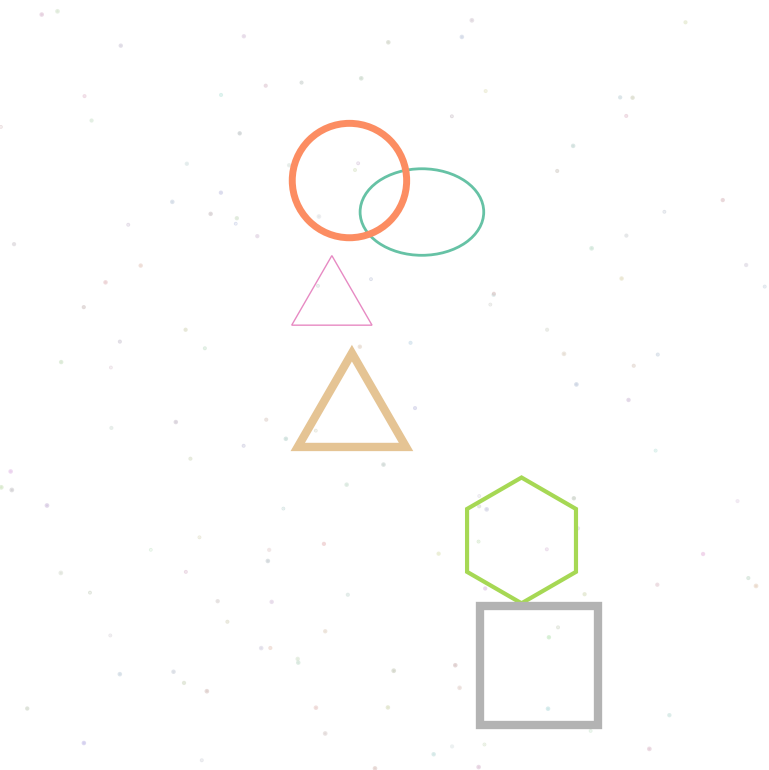[{"shape": "oval", "thickness": 1, "radius": 0.4, "center": [0.548, 0.725]}, {"shape": "circle", "thickness": 2.5, "radius": 0.37, "center": [0.454, 0.766]}, {"shape": "triangle", "thickness": 0.5, "radius": 0.3, "center": [0.431, 0.608]}, {"shape": "hexagon", "thickness": 1.5, "radius": 0.41, "center": [0.677, 0.298]}, {"shape": "triangle", "thickness": 3, "radius": 0.41, "center": [0.457, 0.46]}, {"shape": "square", "thickness": 3, "radius": 0.38, "center": [0.7, 0.136]}]